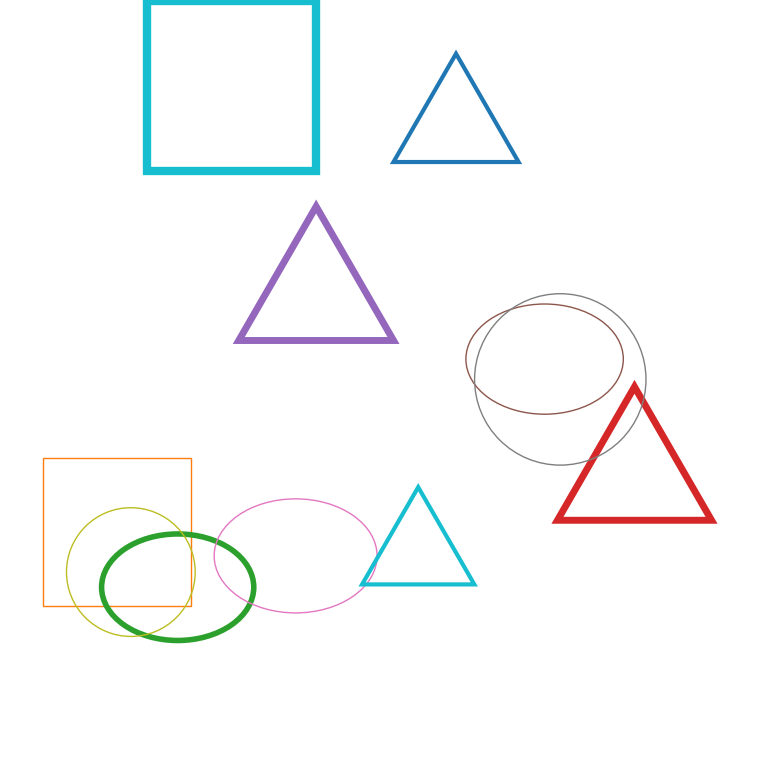[{"shape": "triangle", "thickness": 1.5, "radius": 0.47, "center": [0.592, 0.836]}, {"shape": "square", "thickness": 0.5, "radius": 0.48, "center": [0.152, 0.309]}, {"shape": "oval", "thickness": 2, "radius": 0.49, "center": [0.231, 0.237]}, {"shape": "triangle", "thickness": 2.5, "radius": 0.58, "center": [0.824, 0.382]}, {"shape": "triangle", "thickness": 2.5, "radius": 0.58, "center": [0.411, 0.616]}, {"shape": "oval", "thickness": 0.5, "radius": 0.51, "center": [0.707, 0.534]}, {"shape": "oval", "thickness": 0.5, "radius": 0.53, "center": [0.384, 0.278]}, {"shape": "circle", "thickness": 0.5, "radius": 0.56, "center": [0.728, 0.507]}, {"shape": "circle", "thickness": 0.5, "radius": 0.42, "center": [0.17, 0.257]}, {"shape": "triangle", "thickness": 1.5, "radius": 0.42, "center": [0.543, 0.283]}, {"shape": "square", "thickness": 3, "radius": 0.55, "center": [0.301, 0.888]}]